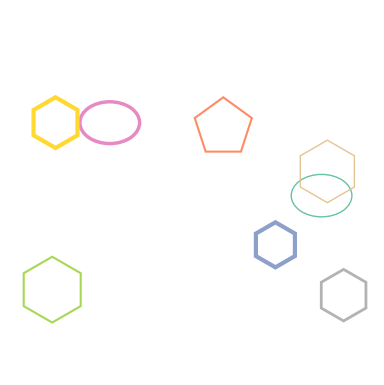[{"shape": "oval", "thickness": 1, "radius": 0.39, "center": [0.835, 0.492]}, {"shape": "pentagon", "thickness": 1.5, "radius": 0.39, "center": [0.58, 0.669]}, {"shape": "hexagon", "thickness": 3, "radius": 0.29, "center": [0.715, 0.364]}, {"shape": "oval", "thickness": 2.5, "radius": 0.39, "center": [0.285, 0.681]}, {"shape": "hexagon", "thickness": 1.5, "radius": 0.43, "center": [0.136, 0.248]}, {"shape": "hexagon", "thickness": 3, "radius": 0.33, "center": [0.144, 0.681]}, {"shape": "hexagon", "thickness": 1, "radius": 0.41, "center": [0.85, 0.555]}, {"shape": "hexagon", "thickness": 2, "radius": 0.33, "center": [0.892, 0.233]}]